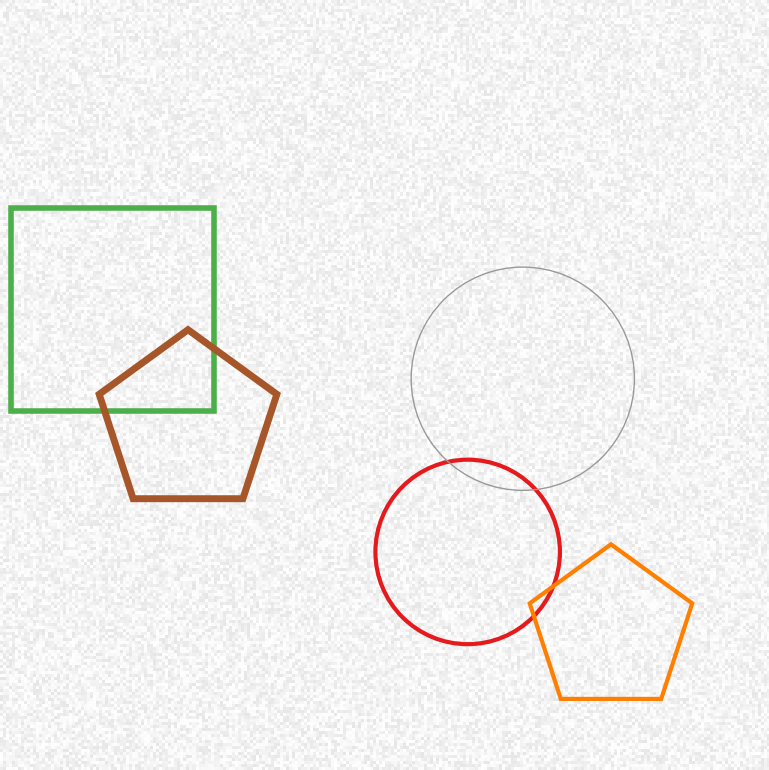[{"shape": "circle", "thickness": 1.5, "radius": 0.6, "center": [0.607, 0.283]}, {"shape": "square", "thickness": 2, "radius": 0.66, "center": [0.146, 0.598]}, {"shape": "pentagon", "thickness": 1.5, "radius": 0.55, "center": [0.794, 0.182]}, {"shape": "pentagon", "thickness": 2.5, "radius": 0.61, "center": [0.244, 0.45]}, {"shape": "circle", "thickness": 0.5, "radius": 0.72, "center": [0.679, 0.508]}]